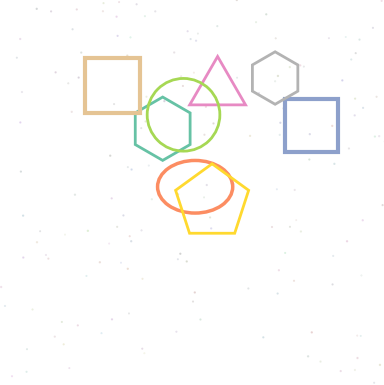[{"shape": "hexagon", "thickness": 2, "radius": 0.41, "center": [0.423, 0.666]}, {"shape": "oval", "thickness": 2.5, "radius": 0.49, "center": [0.507, 0.515]}, {"shape": "square", "thickness": 3, "radius": 0.34, "center": [0.809, 0.675]}, {"shape": "triangle", "thickness": 2, "radius": 0.42, "center": [0.565, 0.77]}, {"shape": "circle", "thickness": 2, "radius": 0.47, "center": [0.477, 0.702]}, {"shape": "pentagon", "thickness": 2, "radius": 0.5, "center": [0.551, 0.475]}, {"shape": "square", "thickness": 3, "radius": 0.36, "center": [0.293, 0.779]}, {"shape": "hexagon", "thickness": 2, "radius": 0.34, "center": [0.715, 0.797]}]